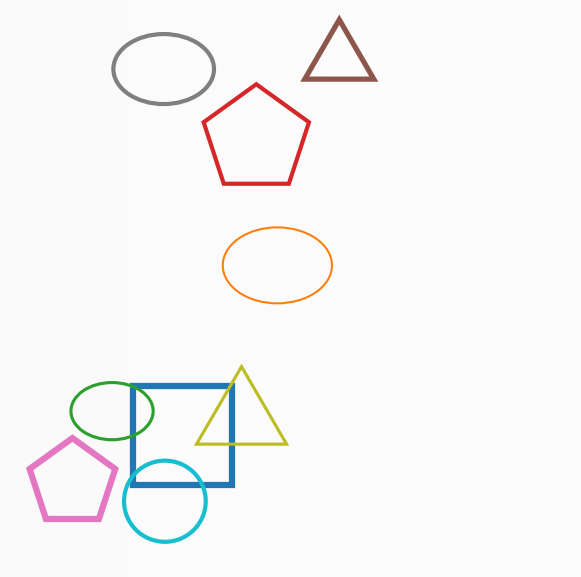[{"shape": "square", "thickness": 3, "radius": 0.43, "center": [0.314, 0.244]}, {"shape": "oval", "thickness": 1, "radius": 0.47, "center": [0.477, 0.54]}, {"shape": "oval", "thickness": 1.5, "radius": 0.35, "center": [0.193, 0.287]}, {"shape": "pentagon", "thickness": 2, "radius": 0.48, "center": [0.441, 0.758]}, {"shape": "triangle", "thickness": 2.5, "radius": 0.34, "center": [0.584, 0.896]}, {"shape": "pentagon", "thickness": 3, "radius": 0.39, "center": [0.125, 0.163]}, {"shape": "oval", "thickness": 2, "radius": 0.43, "center": [0.282, 0.88]}, {"shape": "triangle", "thickness": 1.5, "radius": 0.45, "center": [0.416, 0.275]}, {"shape": "circle", "thickness": 2, "radius": 0.35, "center": [0.284, 0.131]}]